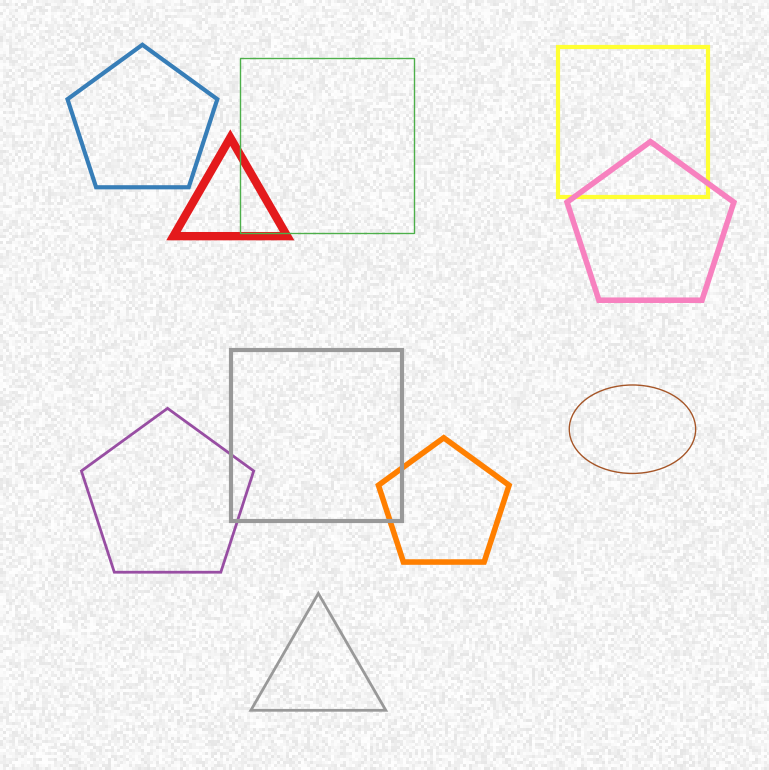[{"shape": "triangle", "thickness": 3, "radius": 0.43, "center": [0.299, 0.736]}, {"shape": "pentagon", "thickness": 1.5, "radius": 0.51, "center": [0.185, 0.84]}, {"shape": "square", "thickness": 0.5, "radius": 0.57, "center": [0.425, 0.811]}, {"shape": "pentagon", "thickness": 1, "radius": 0.59, "center": [0.218, 0.352]}, {"shape": "pentagon", "thickness": 2, "radius": 0.45, "center": [0.576, 0.342]}, {"shape": "square", "thickness": 1.5, "radius": 0.49, "center": [0.822, 0.842]}, {"shape": "oval", "thickness": 0.5, "radius": 0.41, "center": [0.821, 0.443]}, {"shape": "pentagon", "thickness": 2, "radius": 0.57, "center": [0.845, 0.702]}, {"shape": "triangle", "thickness": 1, "radius": 0.51, "center": [0.413, 0.128]}, {"shape": "square", "thickness": 1.5, "radius": 0.56, "center": [0.411, 0.434]}]